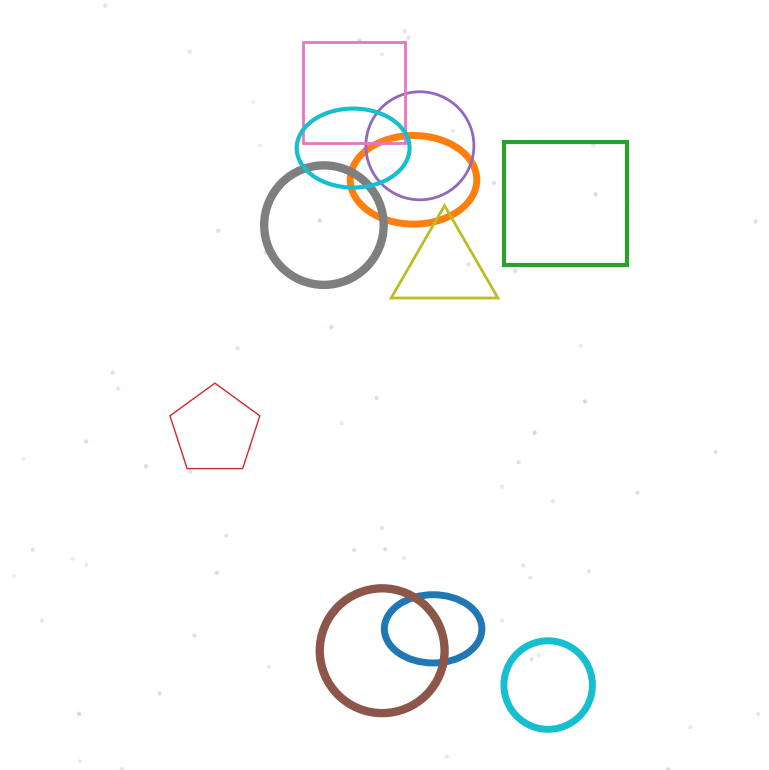[{"shape": "oval", "thickness": 2.5, "radius": 0.32, "center": [0.562, 0.183]}, {"shape": "oval", "thickness": 2.5, "radius": 0.41, "center": [0.537, 0.766]}, {"shape": "square", "thickness": 1.5, "radius": 0.4, "center": [0.734, 0.735]}, {"shape": "pentagon", "thickness": 0.5, "radius": 0.31, "center": [0.279, 0.441]}, {"shape": "circle", "thickness": 1, "radius": 0.35, "center": [0.545, 0.811]}, {"shape": "circle", "thickness": 3, "radius": 0.41, "center": [0.496, 0.155]}, {"shape": "square", "thickness": 1, "radius": 0.33, "center": [0.46, 0.88]}, {"shape": "circle", "thickness": 3, "radius": 0.39, "center": [0.421, 0.708]}, {"shape": "triangle", "thickness": 1, "radius": 0.4, "center": [0.577, 0.653]}, {"shape": "circle", "thickness": 2.5, "radius": 0.29, "center": [0.712, 0.11]}, {"shape": "oval", "thickness": 1.5, "radius": 0.37, "center": [0.459, 0.808]}]